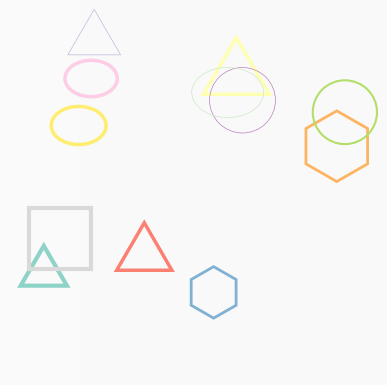[{"shape": "triangle", "thickness": 3, "radius": 0.34, "center": [0.113, 0.292]}, {"shape": "triangle", "thickness": 2.5, "radius": 0.49, "center": [0.61, 0.804]}, {"shape": "triangle", "thickness": 0.5, "radius": 0.39, "center": [0.243, 0.897]}, {"shape": "triangle", "thickness": 2.5, "radius": 0.41, "center": [0.372, 0.339]}, {"shape": "hexagon", "thickness": 2, "radius": 0.33, "center": [0.551, 0.241]}, {"shape": "hexagon", "thickness": 2, "radius": 0.46, "center": [0.869, 0.62]}, {"shape": "circle", "thickness": 1.5, "radius": 0.41, "center": [0.89, 0.709]}, {"shape": "oval", "thickness": 2.5, "radius": 0.34, "center": [0.235, 0.796]}, {"shape": "square", "thickness": 3, "radius": 0.4, "center": [0.156, 0.38]}, {"shape": "circle", "thickness": 0.5, "radius": 0.42, "center": [0.626, 0.74]}, {"shape": "oval", "thickness": 0.5, "radius": 0.46, "center": [0.588, 0.76]}, {"shape": "oval", "thickness": 2.5, "radius": 0.35, "center": [0.203, 0.674]}]